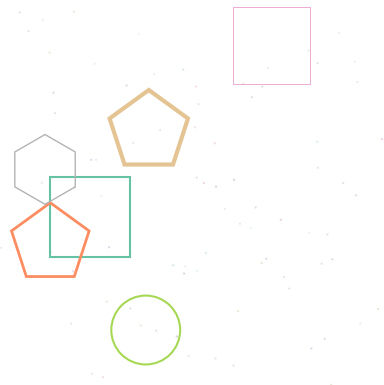[{"shape": "square", "thickness": 1.5, "radius": 0.52, "center": [0.234, 0.437]}, {"shape": "pentagon", "thickness": 2, "radius": 0.53, "center": [0.131, 0.367]}, {"shape": "square", "thickness": 0.5, "radius": 0.5, "center": [0.705, 0.881]}, {"shape": "circle", "thickness": 1.5, "radius": 0.45, "center": [0.379, 0.143]}, {"shape": "pentagon", "thickness": 3, "radius": 0.54, "center": [0.386, 0.659]}, {"shape": "hexagon", "thickness": 1, "radius": 0.45, "center": [0.117, 0.56]}]